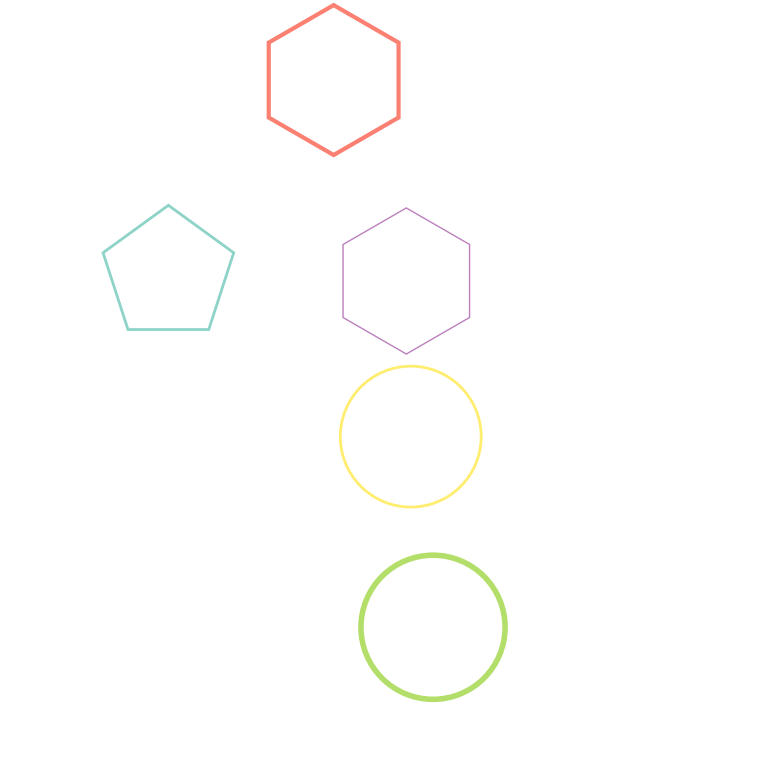[{"shape": "pentagon", "thickness": 1, "radius": 0.45, "center": [0.219, 0.644]}, {"shape": "hexagon", "thickness": 1.5, "radius": 0.49, "center": [0.433, 0.896]}, {"shape": "circle", "thickness": 2, "radius": 0.47, "center": [0.562, 0.185]}, {"shape": "hexagon", "thickness": 0.5, "radius": 0.47, "center": [0.528, 0.635]}, {"shape": "circle", "thickness": 1, "radius": 0.46, "center": [0.533, 0.433]}]